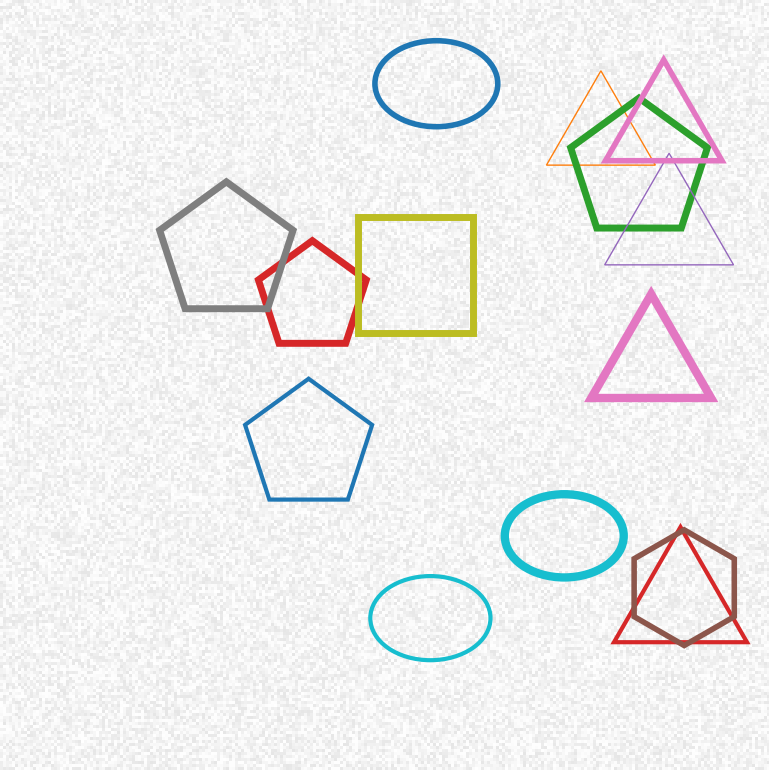[{"shape": "pentagon", "thickness": 1.5, "radius": 0.43, "center": [0.401, 0.421]}, {"shape": "oval", "thickness": 2, "radius": 0.4, "center": [0.567, 0.891]}, {"shape": "triangle", "thickness": 0.5, "radius": 0.41, "center": [0.78, 0.826]}, {"shape": "pentagon", "thickness": 2.5, "radius": 0.47, "center": [0.83, 0.779]}, {"shape": "triangle", "thickness": 1.5, "radius": 0.5, "center": [0.884, 0.216]}, {"shape": "pentagon", "thickness": 2.5, "radius": 0.37, "center": [0.406, 0.614]}, {"shape": "triangle", "thickness": 0.5, "radius": 0.48, "center": [0.869, 0.704]}, {"shape": "hexagon", "thickness": 2, "radius": 0.38, "center": [0.889, 0.237]}, {"shape": "triangle", "thickness": 2, "radius": 0.44, "center": [0.862, 0.835]}, {"shape": "triangle", "thickness": 3, "radius": 0.45, "center": [0.846, 0.528]}, {"shape": "pentagon", "thickness": 2.5, "radius": 0.46, "center": [0.294, 0.673]}, {"shape": "square", "thickness": 2.5, "radius": 0.38, "center": [0.54, 0.642]}, {"shape": "oval", "thickness": 1.5, "radius": 0.39, "center": [0.559, 0.197]}, {"shape": "oval", "thickness": 3, "radius": 0.39, "center": [0.733, 0.304]}]